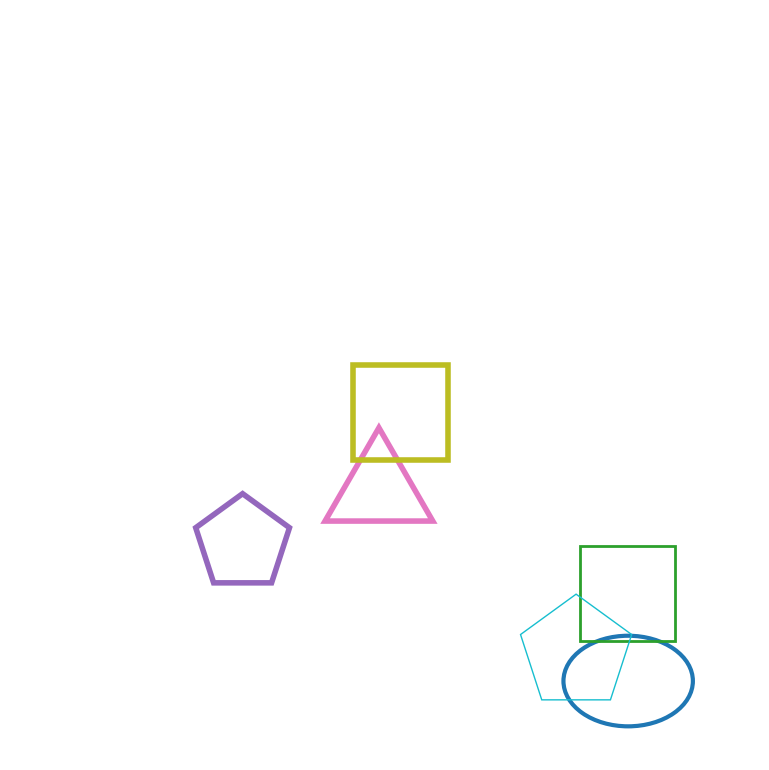[{"shape": "oval", "thickness": 1.5, "radius": 0.42, "center": [0.816, 0.116]}, {"shape": "square", "thickness": 1, "radius": 0.31, "center": [0.815, 0.229]}, {"shape": "pentagon", "thickness": 2, "radius": 0.32, "center": [0.315, 0.295]}, {"shape": "triangle", "thickness": 2, "radius": 0.4, "center": [0.492, 0.364]}, {"shape": "square", "thickness": 2, "radius": 0.31, "center": [0.52, 0.464]}, {"shape": "pentagon", "thickness": 0.5, "radius": 0.38, "center": [0.748, 0.152]}]